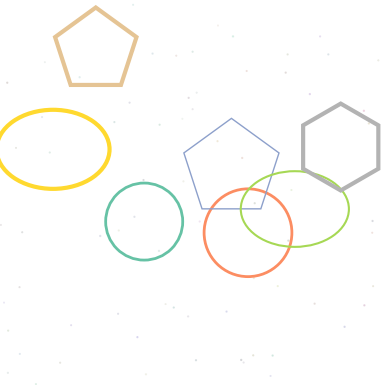[{"shape": "circle", "thickness": 2, "radius": 0.5, "center": [0.375, 0.424]}, {"shape": "circle", "thickness": 2, "radius": 0.57, "center": [0.644, 0.395]}, {"shape": "pentagon", "thickness": 1, "radius": 0.65, "center": [0.601, 0.563]}, {"shape": "oval", "thickness": 1.5, "radius": 0.7, "center": [0.766, 0.457]}, {"shape": "oval", "thickness": 3, "radius": 0.73, "center": [0.138, 0.612]}, {"shape": "pentagon", "thickness": 3, "radius": 0.56, "center": [0.249, 0.869]}, {"shape": "hexagon", "thickness": 3, "radius": 0.56, "center": [0.885, 0.618]}]